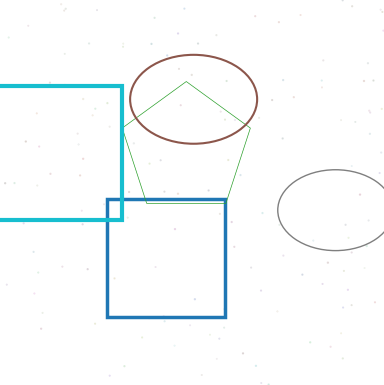[{"shape": "square", "thickness": 2.5, "radius": 0.76, "center": [0.432, 0.329]}, {"shape": "pentagon", "thickness": 0.5, "radius": 0.87, "center": [0.484, 0.613]}, {"shape": "oval", "thickness": 1.5, "radius": 0.82, "center": [0.503, 0.742]}, {"shape": "oval", "thickness": 1, "radius": 0.75, "center": [0.872, 0.454]}, {"shape": "square", "thickness": 3, "radius": 0.87, "center": [0.144, 0.602]}]